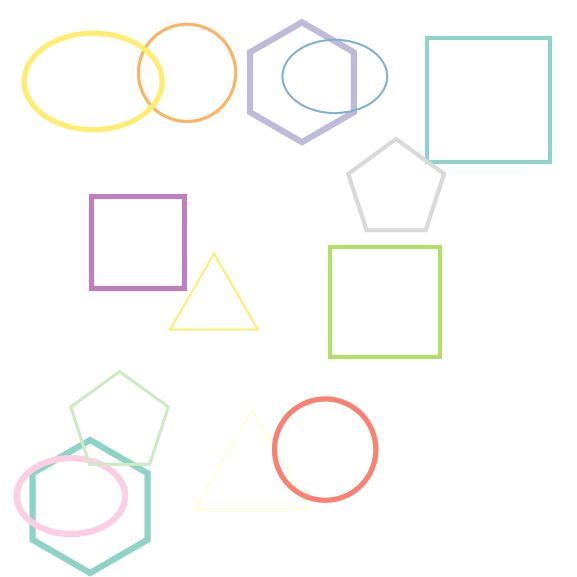[{"shape": "square", "thickness": 2, "radius": 0.54, "center": [0.846, 0.826]}, {"shape": "hexagon", "thickness": 3, "radius": 0.58, "center": [0.156, 0.122]}, {"shape": "triangle", "thickness": 0.5, "radius": 0.57, "center": [0.437, 0.175]}, {"shape": "hexagon", "thickness": 3, "radius": 0.52, "center": [0.523, 0.857]}, {"shape": "circle", "thickness": 2.5, "radius": 0.44, "center": [0.563, 0.221]}, {"shape": "oval", "thickness": 1, "radius": 0.45, "center": [0.58, 0.867]}, {"shape": "circle", "thickness": 1.5, "radius": 0.42, "center": [0.324, 0.873]}, {"shape": "square", "thickness": 2, "radius": 0.48, "center": [0.666, 0.476]}, {"shape": "oval", "thickness": 3, "radius": 0.47, "center": [0.123, 0.14]}, {"shape": "pentagon", "thickness": 2, "radius": 0.44, "center": [0.686, 0.671]}, {"shape": "square", "thickness": 2.5, "radius": 0.4, "center": [0.238, 0.58]}, {"shape": "pentagon", "thickness": 1.5, "radius": 0.44, "center": [0.207, 0.267]}, {"shape": "triangle", "thickness": 1, "radius": 0.44, "center": [0.371, 0.472]}, {"shape": "oval", "thickness": 2.5, "radius": 0.6, "center": [0.161, 0.858]}]